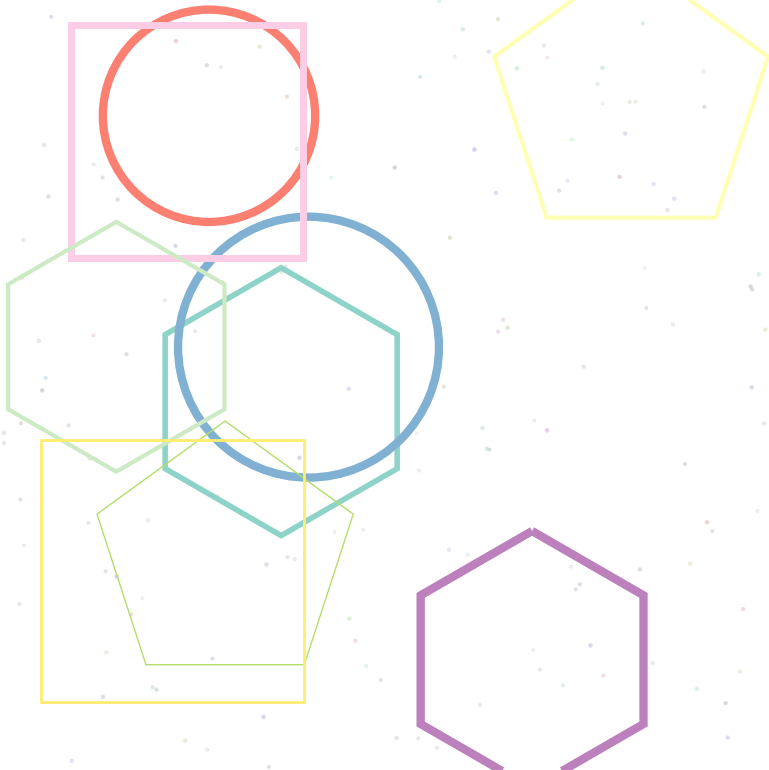[{"shape": "hexagon", "thickness": 2, "radius": 0.87, "center": [0.365, 0.478]}, {"shape": "pentagon", "thickness": 1.5, "radius": 0.93, "center": [0.82, 0.869]}, {"shape": "circle", "thickness": 3, "radius": 0.69, "center": [0.271, 0.85]}, {"shape": "circle", "thickness": 3, "radius": 0.85, "center": [0.401, 0.549]}, {"shape": "pentagon", "thickness": 0.5, "radius": 0.87, "center": [0.292, 0.278]}, {"shape": "square", "thickness": 2.5, "radius": 0.76, "center": [0.243, 0.816]}, {"shape": "hexagon", "thickness": 3, "radius": 0.84, "center": [0.691, 0.143]}, {"shape": "hexagon", "thickness": 1.5, "radius": 0.81, "center": [0.151, 0.55]}, {"shape": "square", "thickness": 1, "radius": 0.85, "center": [0.224, 0.258]}]